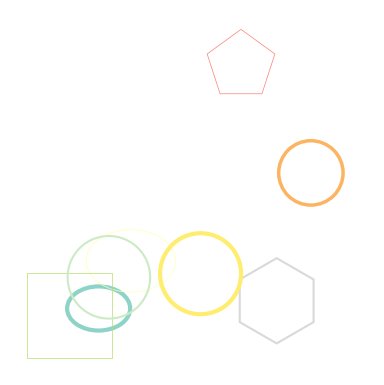[{"shape": "oval", "thickness": 3, "radius": 0.41, "center": [0.256, 0.199]}, {"shape": "oval", "thickness": 0.5, "radius": 0.58, "center": [0.34, 0.322]}, {"shape": "pentagon", "thickness": 0.5, "radius": 0.46, "center": [0.626, 0.831]}, {"shape": "circle", "thickness": 2.5, "radius": 0.42, "center": [0.807, 0.551]}, {"shape": "square", "thickness": 0.5, "radius": 0.56, "center": [0.181, 0.181]}, {"shape": "hexagon", "thickness": 1.5, "radius": 0.55, "center": [0.719, 0.219]}, {"shape": "circle", "thickness": 1.5, "radius": 0.54, "center": [0.283, 0.28]}, {"shape": "circle", "thickness": 3, "radius": 0.53, "center": [0.521, 0.289]}]